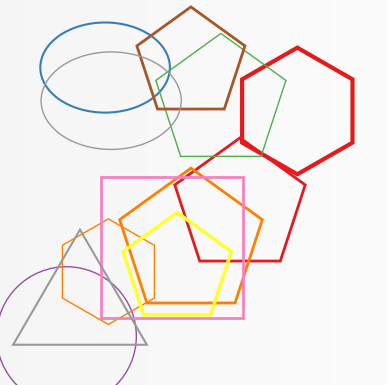[{"shape": "hexagon", "thickness": 3, "radius": 0.82, "center": [0.767, 0.712]}, {"shape": "pentagon", "thickness": 2, "radius": 0.88, "center": [0.619, 0.465]}, {"shape": "oval", "thickness": 1.5, "radius": 0.84, "center": [0.271, 0.825]}, {"shape": "pentagon", "thickness": 1, "radius": 0.88, "center": [0.57, 0.737]}, {"shape": "circle", "thickness": 1, "radius": 0.9, "center": [0.172, 0.127]}, {"shape": "hexagon", "thickness": 1, "radius": 0.69, "center": [0.28, 0.294]}, {"shape": "pentagon", "thickness": 2, "radius": 0.97, "center": [0.493, 0.37]}, {"shape": "pentagon", "thickness": 2.5, "radius": 0.73, "center": [0.457, 0.301]}, {"shape": "pentagon", "thickness": 2, "radius": 0.73, "center": [0.493, 0.835]}, {"shape": "square", "thickness": 2, "radius": 0.91, "center": [0.444, 0.357]}, {"shape": "triangle", "thickness": 1.5, "radius": 1.0, "center": [0.206, 0.204]}, {"shape": "oval", "thickness": 1, "radius": 0.9, "center": [0.287, 0.738]}]